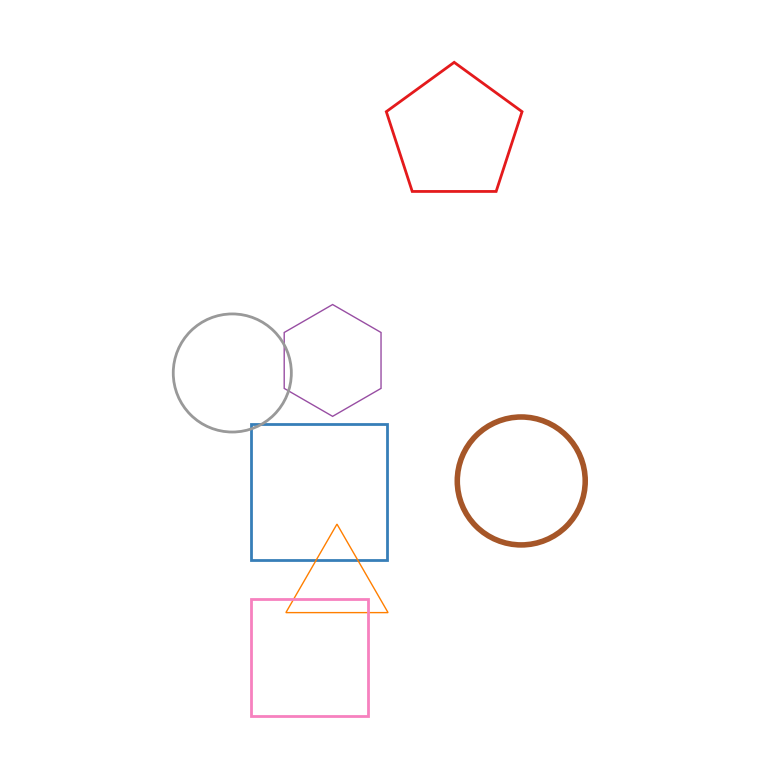[{"shape": "pentagon", "thickness": 1, "radius": 0.46, "center": [0.59, 0.826]}, {"shape": "square", "thickness": 1, "radius": 0.44, "center": [0.414, 0.361]}, {"shape": "hexagon", "thickness": 0.5, "radius": 0.36, "center": [0.432, 0.532]}, {"shape": "triangle", "thickness": 0.5, "radius": 0.38, "center": [0.438, 0.243]}, {"shape": "circle", "thickness": 2, "radius": 0.42, "center": [0.677, 0.375]}, {"shape": "square", "thickness": 1, "radius": 0.38, "center": [0.402, 0.146]}, {"shape": "circle", "thickness": 1, "radius": 0.38, "center": [0.302, 0.516]}]